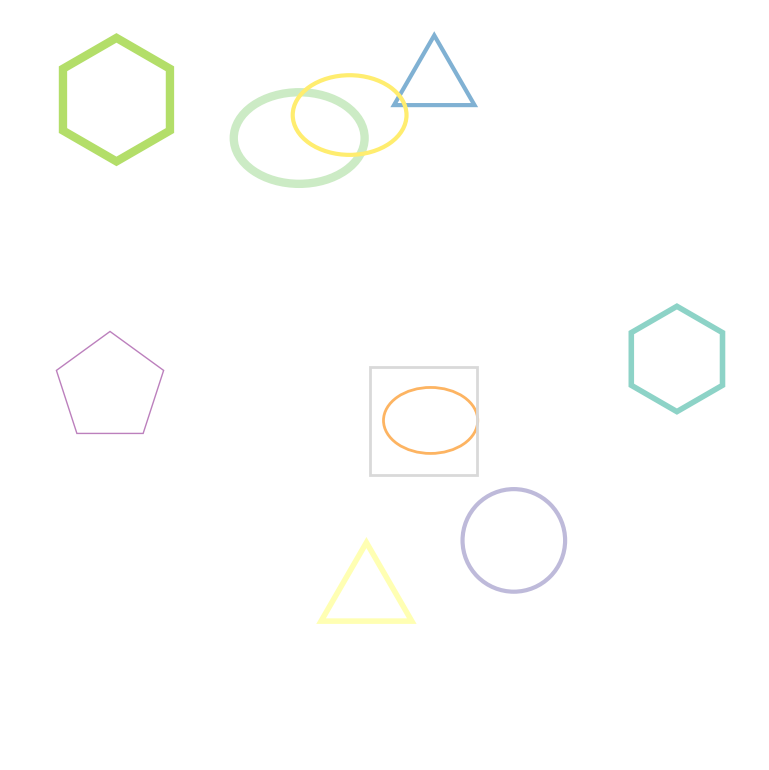[{"shape": "hexagon", "thickness": 2, "radius": 0.34, "center": [0.879, 0.534]}, {"shape": "triangle", "thickness": 2, "radius": 0.34, "center": [0.476, 0.227]}, {"shape": "circle", "thickness": 1.5, "radius": 0.33, "center": [0.667, 0.298]}, {"shape": "triangle", "thickness": 1.5, "radius": 0.3, "center": [0.564, 0.894]}, {"shape": "oval", "thickness": 1, "radius": 0.31, "center": [0.559, 0.454]}, {"shape": "hexagon", "thickness": 3, "radius": 0.4, "center": [0.151, 0.871]}, {"shape": "square", "thickness": 1, "radius": 0.35, "center": [0.55, 0.453]}, {"shape": "pentagon", "thickness": 0.5, "radius": 0.37, "center": [0.143, 0.496]}, {"shape": "oval", "thickness": 3, "radius": 0.42, "center": [0.389, 0.821]}, {"shape": "oval", "thickness": 1.5, "radius": 0.37, "center": [0.454, 0.851]}]